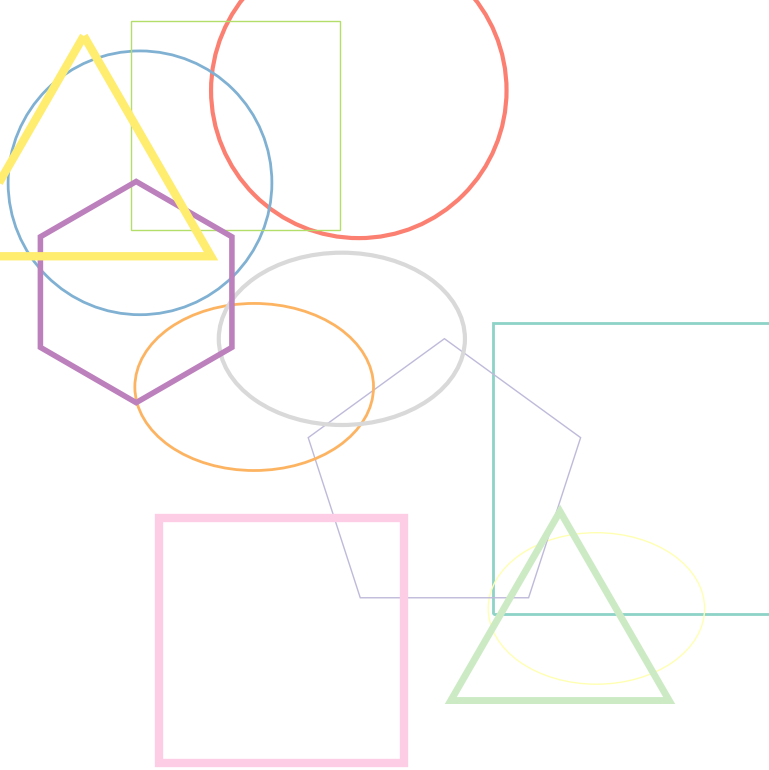[{"shape": "square", "thickness": 1, "radius": 0.95, "center": [0.829, 0.391]}, {"shape": "oval", "thickness": 0.5, "radius": 0.7, "center": [0.775, 0.21]}, {"shape": "pentagon", "thickness": 0.5, "radius": 0.93, "center": [0.577, 0.374]}, {"shape": "circle", "thickness": 1.5, "radius": 0.96, "center": [0.466, 0.883]}, {"shape": "circle", "thickness": 1, "radius": 0.86, "center": [0.182, 0.763]}, {"shape": "oval", "thickness": 1, "radius": 0.77, "center": [0.33, 0.497]}, {"shape": "square", "thickness": 0.5, "radius": 0.68, "center": [0.305, 0.837]}, {"shape": "square", "thickness": 3, "radius": 0.8, "center": [0.365, 0.168]}, {"shape": "oval", "thickness": 1.5, "radius": 0.8, "center": [0.444, 0.56]}, {"shape": "hexagon", "thickness": 2, "radius": 0.72, "center": [0.177, 0.621]}, {"shape": "triangle", "thickness": 2.5, "radius": 0.82, "center": [0.727, 0.172]}, {"shape": "triangle", "thickness": 3, "radius": 0.95, "center": [0.109, 0.763]}]